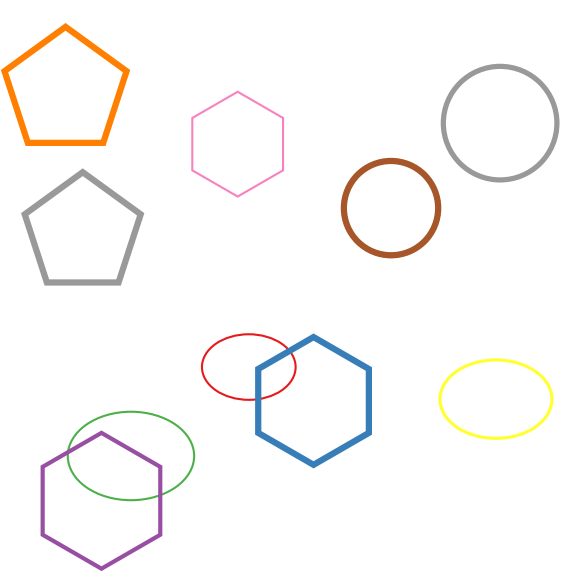[{"shape": "oval", "thickness": 1, "radius": 0.41, "center": [0.431, 0.364]}, {"shape": "hexagon", "thickness": 3, "radius": 0.55, "center": [0.543, 0.305]}, {"shape": "oval", "thickness": 1, "radius": 0.55, "center": [0.227, 0.21]}, {"shape": "hexagon", "thickness": 2, "radius": 0.59, "center": [0.176, 0.132]}, {"shape": "pentagon", "thickness": 3, "radius": 0.56, "center": [0.113, 0.842]}, {"shape": "oval", "thickness": 1.5, "radius": 0.48, "center": [0.859, 0.308]}, {"shape": "circle", "thickness": 3, "radius": 0.41, "center": [0.677, 0.639]}, {"shape": "hexagon", "thickness": 1, "radius": 0.45, "center": [0.412, 0.75]}, {"shape": "pentagon", "thickness": 3, "radius": 0.53, "center": [0.143, 0.595]}, {"shape": "circle", "thickness": 2.5, "radius": 0.49, "center": [0.866, 0.786]}]